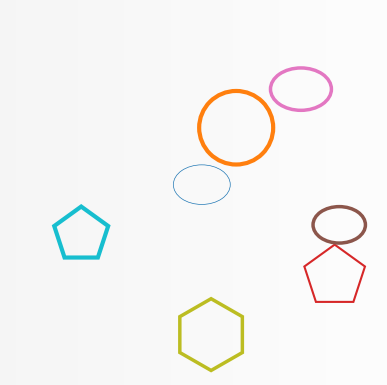[{"shape": "oval", "thickness": 0.5, "radius": 0.37, "center": [0.521, 0.52]}, {"shape": "circle", "thickness": 3, "radius": 0.48, "center": [0.609, 0.668]}, {"shape": "pentagon", "thickness": 1.5, "radius": 0.41, "center": [0.864, 0.282]}, {"shape": "oval", "thickness": 2.5, "radius": 0.34, "center": [0.875, 0.416]}, {"shape": "oval", "thickness": 2.5, "radius": 0.39, "center": [0.777, 0.768]}, {"shape": "hexagon", "thickness": 2.5, "radius": 0.47, "center": [0.545, 0.131]}, {"shape": "pentagon", "thickness": 3, "radius": 0.37, "center": [0.21, 0.39]}]